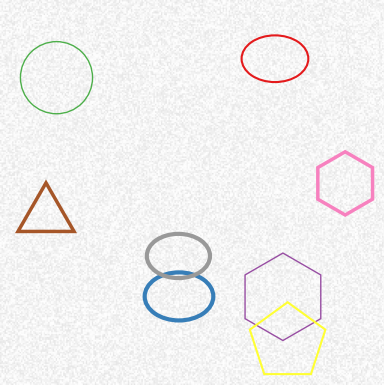[{"shape": "oval", "thickness": 1.5, "radius": 0.43, "center": [0.714, 0.847]}, {"shape": "oval", "thickness": 3, "radius": 0.45, "center": [0.465, 0.23]}, {"shape": "circle", "thickness": 1, "radius": 0.47, "center": [0.147, 0.798]}, {"shape": "hexagon", "thickness": 1, "radius": 0.57, "center": [0.735, 0.229]}, {"shape": "pentagon", "thickness": 1.5, "radius": 0.52, "center": [0.747, 0.112]}, {"shape": "triangle", "thickness": 2.5, "radius": 0.42, "center": [0.119, 0.441]}, {"shape": "hexagon", "thickness": 2.5, "radius": 0.41, "center": [0.897, 0.524]}, {"shape": "oval", "thickness": 3, "radius": 0.41, "center": [0.463, 0.335]}]